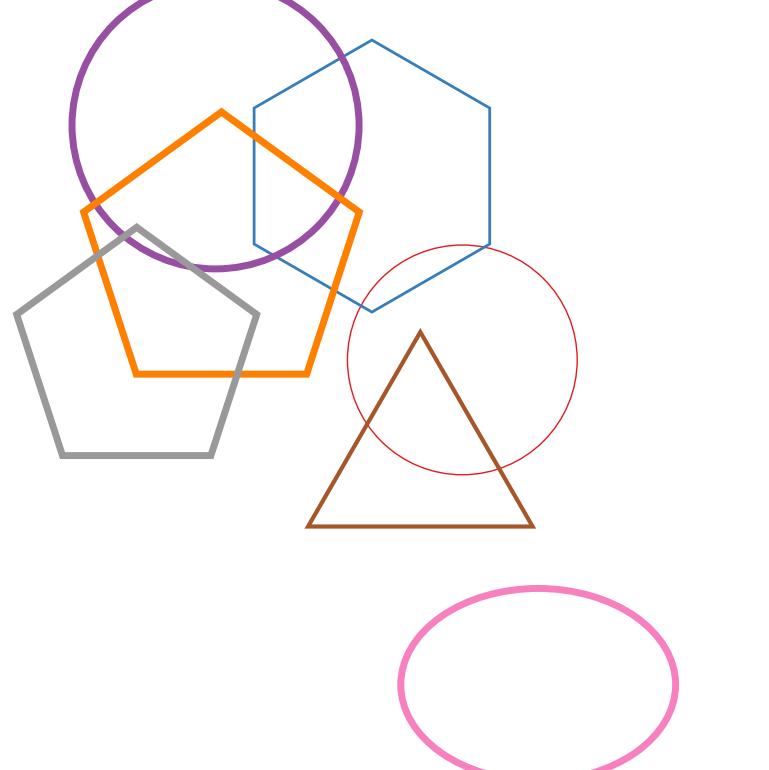[{"shape": "circle", "thickness": 0.5, "radius": 0.75, "center": [0.6, 0.533]}, {"shape": "hexagon", "thickness": 1, "radius": 0.88, "center": [0.483, 0.771]}, {"shape": "circle", "thickness": 2.5, "radius": 0.93, "center": [0.28, 0.837]}, {"shape": "pentagon", "thickness": 2.5, "radius": 0.94, "center": [0.288, 0.666]}, {"shape": "triangle", "thickness": 1.5, "radius": 0.84, "center": [0.546, 0.4]}, {"shape": "oval", "thickness": 2.5, "radius": 0.89, "center": [0.699, 0.111]}, {"shape": "pentagon", "thickness": 2.5, "radius": 0.82, "center": [0.178, 0.541]}]